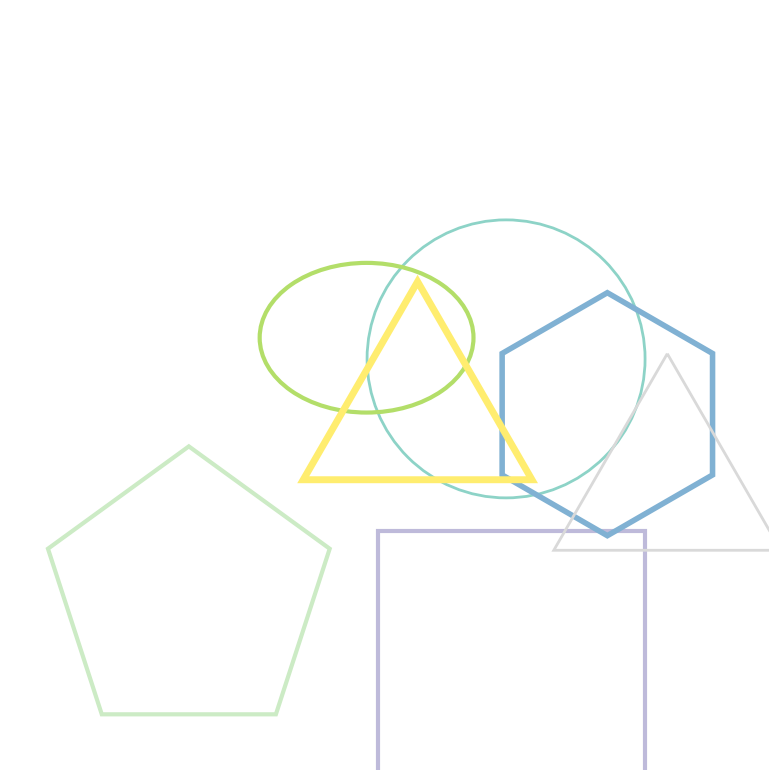[{"shape": "circle", "thickness": 1, "radius": 0.9, "center": [0.657, 0.534]}, {"shape": "square", "thickness": 1.5, "radius": 0.87, "center": [0.664, 0.137]}, {"shape": "hexagon", "thickness": 2, "radius": 0.79, "center": [0.789, 0.462]}, {"shape": "oval", "thickness": 1.5, "radius": 0.69, "center": [0.476, 0.561]}, {"shape": "triangle", "thickness": 1, "radius": 0.85, "center": [0.867, 0.37]}, {"shape": "pentagon", "thickness": 1.5, "radius": 0.96, "center": [0.245, 0.228]}, {"shape": "triangle", "thickness": 2.5, "radius": 0.86, "center": [0.542, 0.463]}]